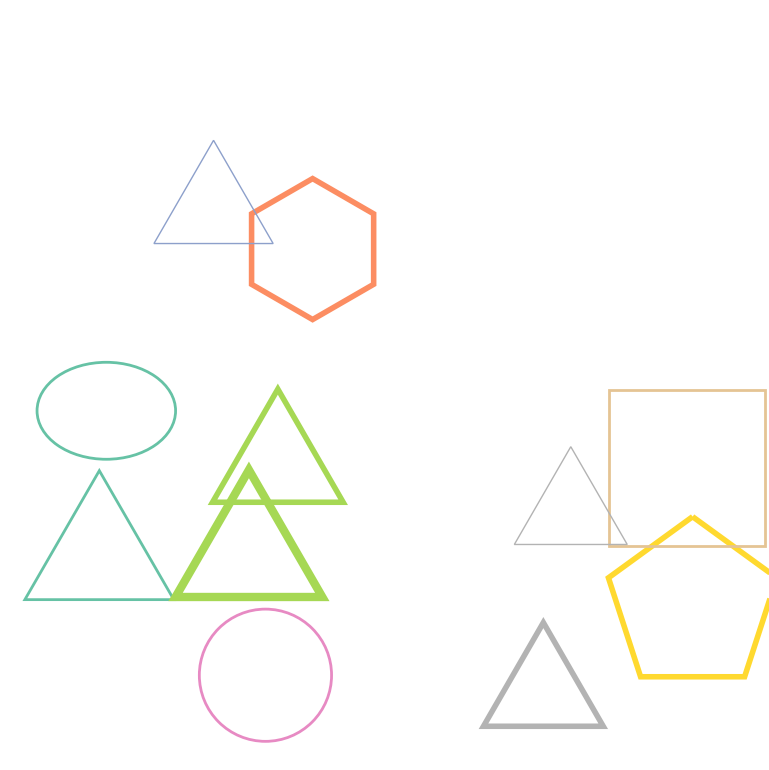[{"shape": "oval", "thickness": 1, "radius": 0.45, "center": [0.138, 0.467]}, {"shape": "triangle", "thickness": 1, "radius": 0.56, "center": [0.129, 0.277]}, {"shape": "hexagon", "thickness": 2, "radius": 0.46, "center": [0.406, 0.677]}, {"shape": "triangle", "thickness": 0.5, "radius": 0.45, "center": [0.277, 0.728]}, {"shape": "circle", "thickness": 1, "radius": 0.43, "center": [0.345, 0.123]}, {"shape": "triangle", "thickness": 2, "radius": 0.49, "center": [0.361, 0.397]}, {"shape": "triangle", "thickness": 3, "radius": 0.55, "center": [0.323, 0.28]}, {"shape": "pentagon", "thickness": 2, "radius": 0.57, "center": [0.899, 0.214]}, {"shape": "square", "thickness": 1, "radius": 0.51, "center": [0.892, 0.392]}, {"shape": "triangle", "thickness": 2, "radius": 0.45, "center": [0.706, 0.102]}, {"shape": "triangle", "thickness": 0.5, "radius": 0.42, "center": [0.741, 0.335]}]